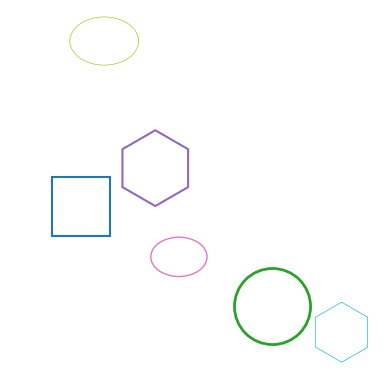[{"shape": "square", "thickness": 1.5, "radius": 0.38, "center": [0.211, 0.464]}, {"shape": "circle", "thickness": 2, "radius": 0.49, "center": [0.708, 0.204]}, {"shape": "hexagon", "thickness": 1.5, "radius": 0.49, "center": [0.403, 0.563]}, {"shape": "oval", "thickness": 1, "radius": 0.36, "center": [0.465, 0.333]}, {"shape": "oval", "thickness": 0.5, "radius": 0.45, "center": [0.271, 0.893]}, {"shape": "hexagon", "thickness": 0.5, "radius": 0.39, "center": [0.887, 0.137]}]